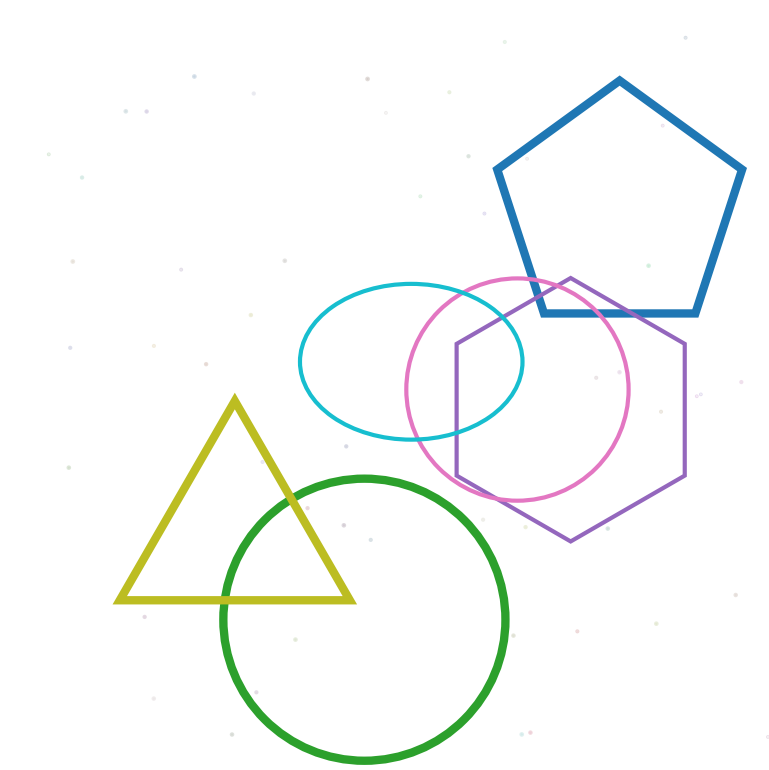[{"shape": "pentagon", "thickness": 3, "radius": 0.84, "center": [0.805, 0.728]}, {"shape": "circle", "thickness": 3, "radius": 0.92, "center": [0.473, 0.195]}, {"shape": "hexagon", "thickness": 1.5, "radius": 0.86, "center": [0.741, 0.468]}, {"shape": "circle", "thickness": 1.5, "radius": 0.72, "center": [0.672, 0.494]}, {"shape": "triangle", "thickness": 3, "radius": 0.86, "center": [0.305, 0.307]}, {"shape": "oval", "thickness": 1.5, "radius": 0.72, "center": [0.534, 0.53]}]